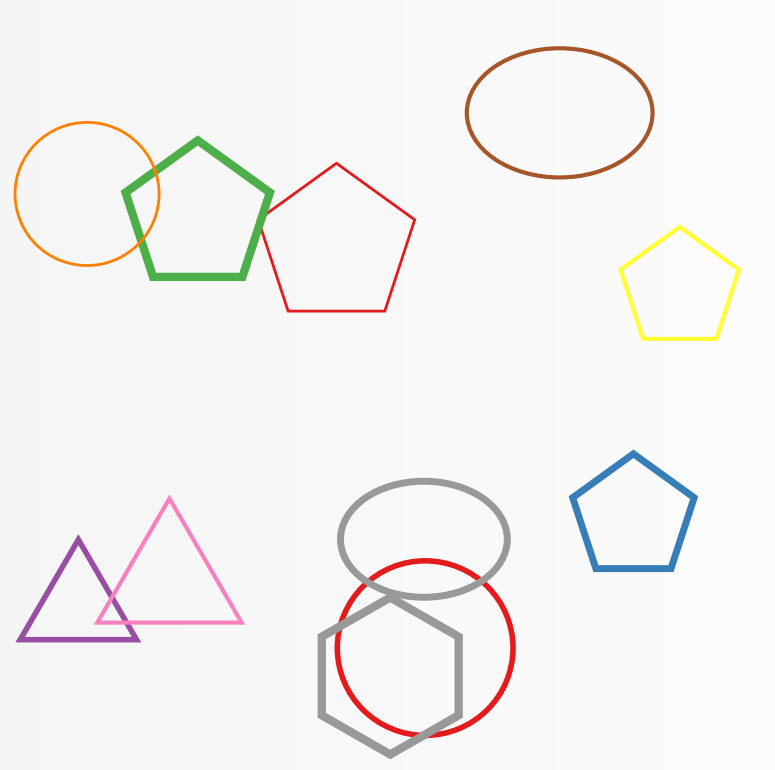[{"shape": "pentagon", "thickness": 1, "radius": 0.53, "center": [0.434, 0.682]}, {"shape": "circle", "thickness": 2, "radius": 0.57, "center": [0.549, 0.158]}, {"shape": "pentagon", "thickness": 2.5, "radius": 0.41, "center": [0.817, 0.328]}, {"shape": "pentagon", "thickness": 3, "radius": 0.49, "center": [0.255, 0.72]}, {"shape": "triangle", "thickness": 2, "radius": 0.43, "center": [0.101, 0.213]}, {"shape": "circle", "thickness": 1, "radius": 0.46, "center": [0.112, 0.748]}, {"shape": "pentagon", "thickness": 1.5, "radius": 0.4, "center": [0.877, 0.625]}, {"shape": "oval", "thickness": 1.5, "radius": 0.6, "center": [0.722, 0.853]}, {"shape": "triangle", "thickness": 1.5, "radius": 0.54, "center": [0.219, 0.245]}, {"shape": "oval", "thickness": 2.5, "radius": 0.54, "center": [0.547, 0.3]}, {"shape": "hexagon", "thickness": 3, "radius": 0.51, "center": [0.504, 0.122]}]